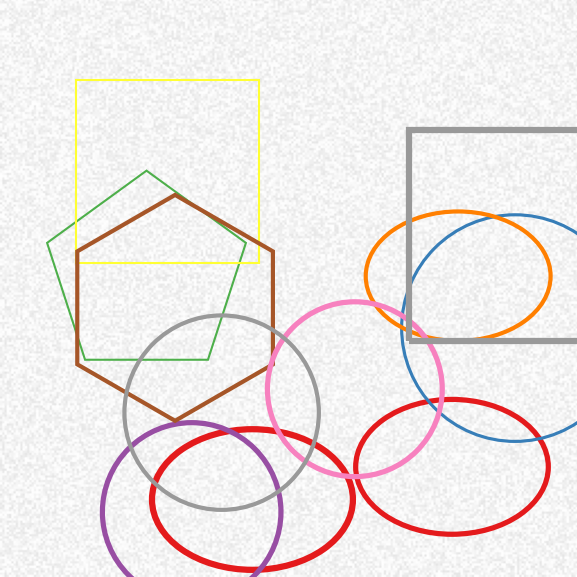[{"shape": "oval", "thickness": 2.5, "radius": 0.83, "center": [0.783, 0.191]}, {"shape": "oval", "thickness": 3, "radius": 0.87, "center": [0.437, 0.134]}, {"shape": "circle", "thickness": 1.5, "radius": 0.98, "center": [0.892, 0.431]}, {"shape": "pentagon", "thickness": 1, "radius": 0.91, "center": [0.254, 0.523]}, {"shape": "circle", "thickness": 2.5, "radius": 0.77, "center": [0.332, 0.113]}, {"shape": "oval", "thickness": 2, "radius": 0.8, "center": [0.793, 0.521]}, {"shape": "square", "thickness": 1, "radius": 0.8, "center": [0.29, 0.702]}, {"shape": "hexagon", "thickness": 2, "radius": 0.98, "center": [0.303, 0.466]}, {"shape": "circle", "thickness": 2.5, "radius": 0.76, "center": [0.614, 0.325]}, {"shape": "circle", "thickness": 2, "radius": 0.84, "center": [0.384, 0.285]}, {"shape": "square", "thickness": 3, "radius": 0.91, "center": [0.892, 0.591]}]